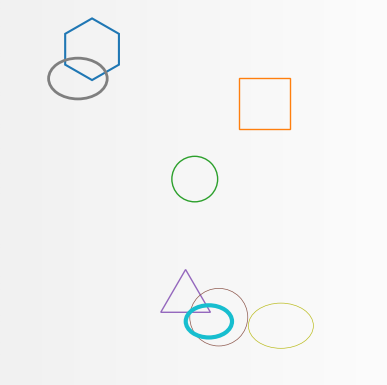[{"shape": "hexagon", "thickness": 1.5, "radius": 0.4, "center": [0.238, 0.872]}, {"shape": "square", "thickness": 1, "radius": 0.33, "center": [0.682, 0.731]}, {"shape": "circle", "thickness": 1, "radius": 0.3, "center": [0.503, 0.535]}, {"shape": "triangle", "thickness": 1, "radius": 0.37, "center": [0.479, 0.226]}, {"shape": "circle", "thickness": 0.5, "radius": 0.37, "center": [0.565, 0.176]}, {"shape": "oval", "thickness": 2, "radius": 0.38, "center": [0.201, 0.796]}, {"shape": "oval", "thickness": 0.5, "radius": 0.42, "center": [0.725, 0.154]}, {"shape": "oval", "thickness": 3, "radius": 0.3, "center": [0.539, 0.165]}]